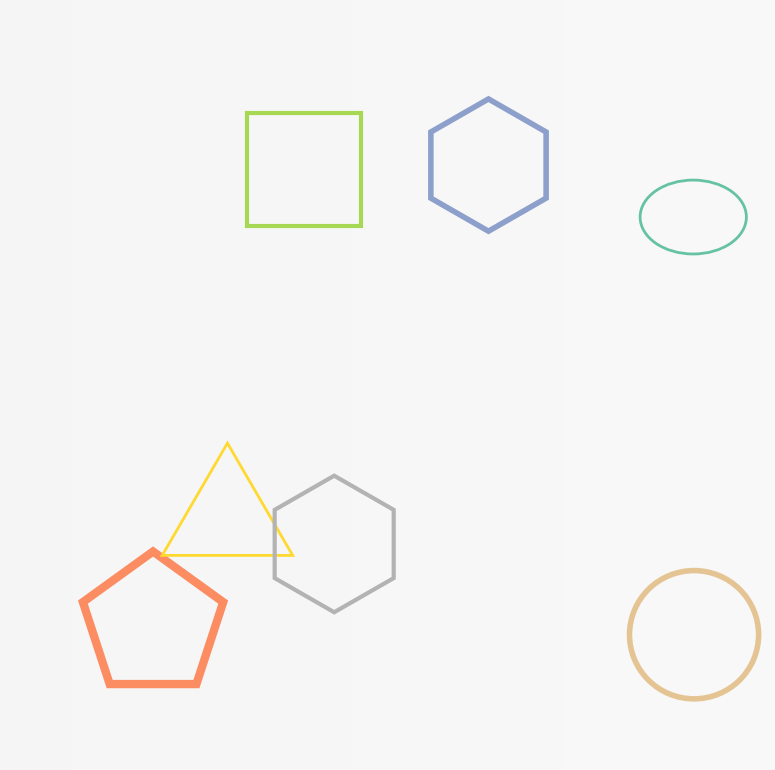[{"shape": "oval", "thickness": 1, "radius": 0.34, "center": [0.895, 0.718]}, {"shape": "pentagon", "thickness": 3, "radius": 0.48, "center": [0.197, 0.189]}, {"shape": "hexagon", "thickness": 2, "radius": 0.43, "center": [0.63, 0.786]}, {"shape": "square", "thickness": 1.5, "radius": 0.37, "center": [0.392, 0.78]}, {"shape": "triangle", "thickness": 1, "radius": 0.49, "center": [0.293, 0.327]}, {"shape": "circle", "thickness": 2, "radius": 0.42, "center": [0.896, 0.176]}, {"shape": "hexagon", "thickness": 1.5, "radius": 0.44, "center": [0.431, 0.294]}]